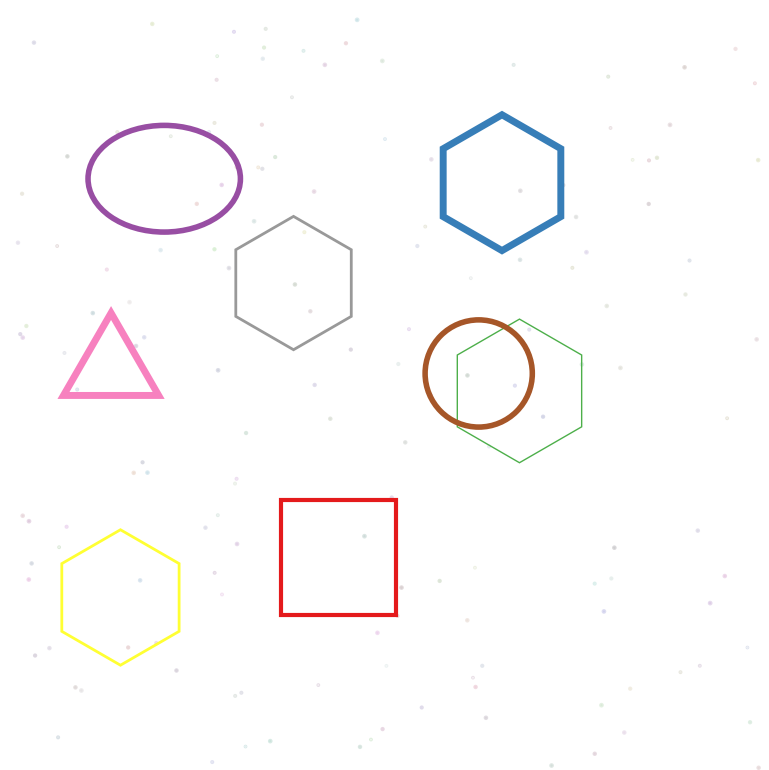[{"shape": "square", "thickness": 1.5, "radius": 0.37, "center": [0.44, 0.276]}, {"shape": "hexagon", "thickness": 2.5, "radius": 0.44, "center": [0.652, 0.763]}, {"shape": "hexagon", "thickness": 0.5, "radius": 0.47, "center": [0.675, 0.492]}, {"shape": "oval", "thickness": 2, "radius": 0.49, "center": [0.213, 0.768]}, {"shape": "hexagon", "thickness": 1, "radius": 0.44, "center": [0.156, 0.224]}, {"shape": "circle", "thickness": 2, "radius": 0.35, "center": [0.622, 0.515]}, {"shape": "triangle", "thickness": 2.5, "radius": 0.36, "center": [0.144, 0.522]}, {"shape": "hexagon", "thickness": 1, "radius": 0.43, "center": [0.381, 0.632]}]